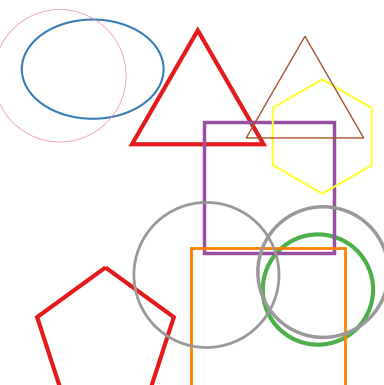[{"shape": "triangle", "thickness": 3, "radius": 0.99, "center": [0.514, 0.724]}, {"shape": "pentagon", "thickness": 3, "radius": 0.93, "center": [0.274, 0.119]}, {"shape": "oval", "thickness": 1.5, "radius": 0.92, "center": [0.241, 0.82]}, {"shape": "circle", "thickness": 3, "radius": 0.72, "center": [0.826, 0.248]}, {"shape": "square", "thickness": 2.5, "radius": 0.85, "center": [0.699, 0.514]}, {"shape": "square", "thickness": 2, "radius": 1.0, "center": [0.696, 0.157]}, {"shape": "hexagon", "thickness": 1.5, "radius": 0.74, "center": [0.837, 0.645]}, {"shape": "triangle", "thickness": 1, "radius": 0.88, "center": [0.792, 0.73]}, {"shape": "circle", "thickness": 0.5, "radius": 0.86, "center": [0.155, 0.803]}, {"shape": "circle", "thickness": 2.5, "radius": 0.85, "center": [0.839, 0.293]}, {"shape": "circle", "thickness": 2, "radius": 0.94, "center": [0.536, 0.286]}]